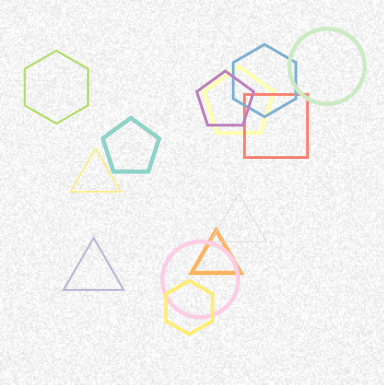[{"shape": "pentagon", "thickness": 3, "radius": 0.38, "center": [0.34, 0.617]}, {"shape": "pentagon", "thickness": 3, "radius": 0.48, "center": [0.62, 0.732]}, {"shape": "triangle", "thickness": 1.5, "radius": 0.45, "center": [0.243, 0.292]}, {"shape": "square", "thickness": 2, "radius": 0.41, "center": [0.715, 0.673]}, {"shape": "hexagon", "thickness": 2, "radius": 0.47, "center": [0.687, 0.791]}, {"shape": "triangle", "thickness": 3, "radius": 0.37, "center": [0.561, 0.328]}, {"shape": "hexagon", "thickness": 1.5, "radius": 0.47, "center": [0.146, 0.774]}, {"shape": "circle", "thickness": 3, "radius": 0.49, "center": [0.52, 0.274]}, {"shape": "triangle", "thickness": 0.5, "radius": 0.42, "center": [0.62, 0.414]}, {"shape": "pentagon", "thickness": 2, "radius": 0.39, "center": [0.585, 0.738]}, {"shape": "circle", "thickness": 3, "radius": 0.49, "center": [0.85, 0.828]}, {"shape": "triangle", "thickness": 1, "radius": 0.38, "center": [0.248, 0.539]}, {"shape": "hexagon", "thickness": 2.5, "radius": 0.35, "center": [0.492, 0.201]}]